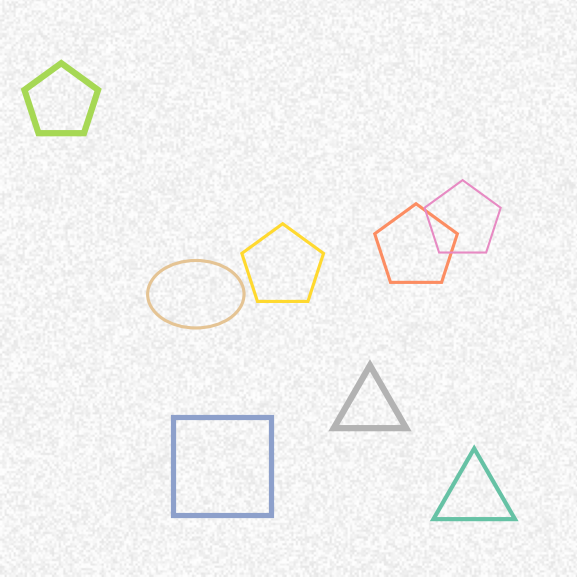[{"shape": "triangle", "thickness": 2, "radius": 0.41, "center": [0.821, 0.141]}, {"shape": "pentagon", "thickness": 1.5, "radius": 0.38, "center": [0.72, 0.571]}, {"shape": "square", "thickness": 2.5, "radius": 0.43, "center": [0.384, 0.192]}, {"shape": "pentagon", "thickness": 1, "radius": 0.35, "center": [0.801, 0.618]}, {"shape": "pentagon", "thickness": 3, "radius": 0.34, "center": [0.106, 0.823]}, {"shape": "pentagon", "thickness": 1.5, "radius": 0.37, "center": [0.489, 0.537]}, {"shape": "oval", "thickness": 1.5, "radius": 0.42, "center": [0.339, 0.49]}, {"shape": "triangle", "thickness": 3, "radius": 0.36, "center": [0.641, 0.294]}]